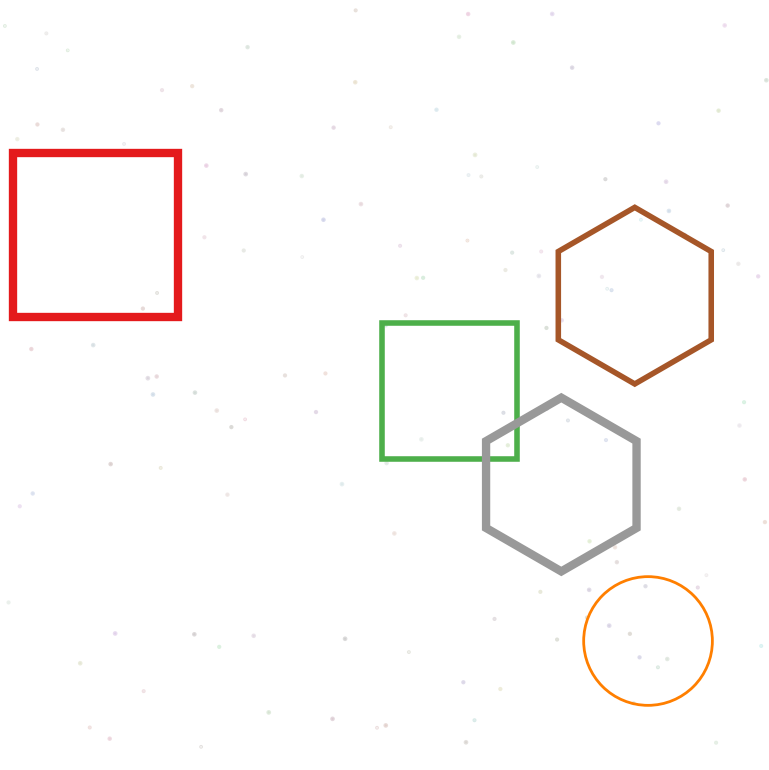[{"shape": "square", "thickness": 3, "radius": 0.53, "center": [0.124, 0.694]}, {"shape": "square", "thickness": 2, "radius": 0.44, "center": [0.584, 0.492]}, {"shape": "circle", "thickness": 1, "radius": 0.42, "center": [0.842, 0.168]}, {"shape": "hexagon", "thickness": 2, "radius": 0.57, "center": [0.824, 0.616]}, {"shape": "hexagon", "thickness": 3, "radius": 0.56, "center": [0.729, 0.371]}]